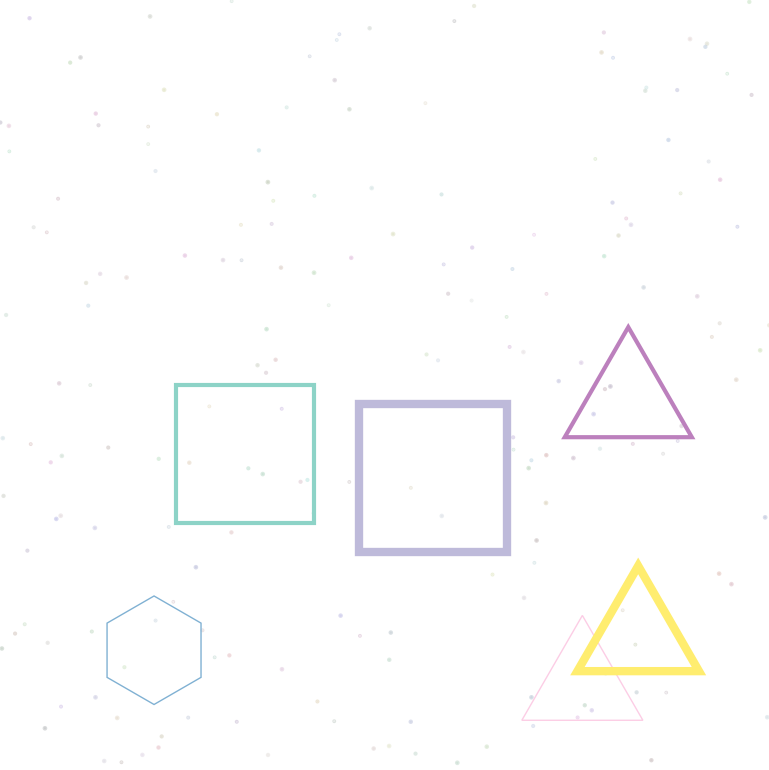[{"shape": "square", "thickness": 1.5, "radius": 0.45, "center": [0.318, 0.41]}, {"shape": "square", "thickness": 3, "radius": 0.48, "center": [0.562, 0.38]}, {"shape": "hexagon", "thickness": 0.5, "radius": 0.35, "center": [0.2, 0.156]}, {"shape": "triangle", "thickness": 0.5, "radius": 0.45, "center": [0.756, 0.11]}, {"shape": "triangle", "thickness": 1.5, "radius": 0.48, "center": [0.816, 0.48]}, {"shape": "triangle", "thickness": 3, "radius": 0.46, "center": [0.829, 0.174]}]